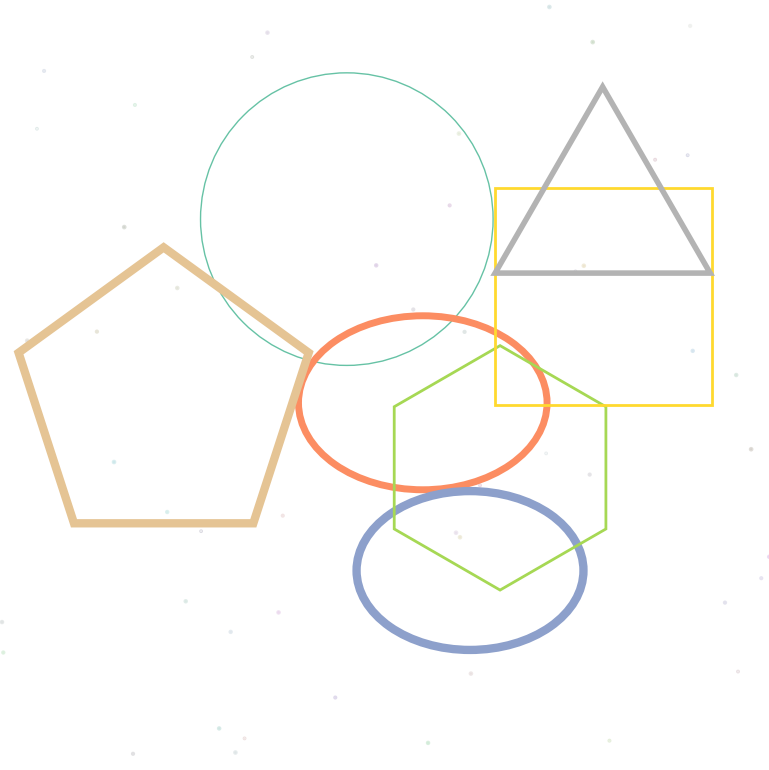[{"shape": "circle", "thickness": 0.5, "radius": 0.95, "center": [0.45, 0.715]}, {"shape": "oval", "thickness": 2.5, "radius": 0.81, "center": [0.549, 0.477]}, {"shape": "oval", "thickness": 3, "radius": 0.74, "center": [0.61, 0.259]}, {"shape": "hexagon", "thickness": 1, "radius": 0.79, "center": [0.649, 0.392]}, {"shape": "square", "thickness": 1, "radius": 0.71, "center": [0.784, 0.615]}, {"shape": "pentagon", "thickness": 3, "radius": 0.99, "center": [0.213, 0.481]}, {"shape": "triangle", "thickness": 2, "radius": 0.81, "center": [0.783, 0.726]}]